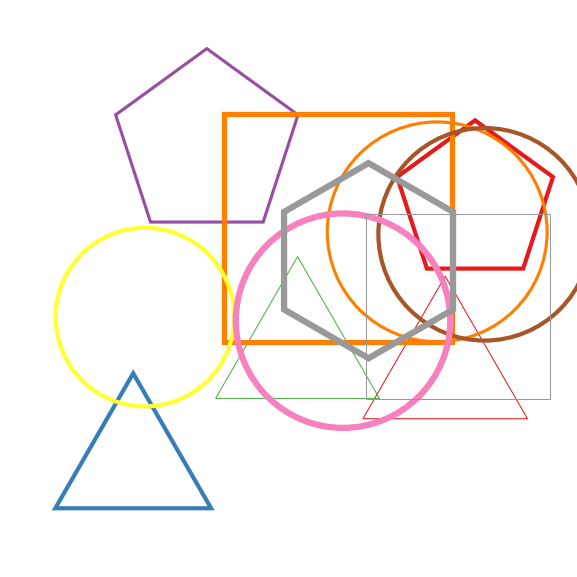[{"shape": "pentagon", "thickness": 2, "radius": 0.71, "center": [0.823, 0.649]}, {"shape": "triangle", "thickness": 0.5, "radius": 0.82, "center": [0.771, 0.356]}, {"shape": "triangle", "thickness": 2, "radius": 0.78, "center": [0.231, 0.197]}, {"shape": "triangle", "thickness": 0.5, "radius": 0.82, "center": [0.515, 0.391]}, {"shape": "pentagon", "thickness": 1.5, "radius": 0.83, "center": [0.358, 0.749]}, {"shape": "square", "thickness": 2.5, "radius": 0.98, "center": [0.585, 0.604]}, {"shape": "circle", "thickness": 1.5, "radius": 0.95, "center": [0.757, 0.598]}, {"shape": "circle", "thickness": 2, "radius": 0.77, "center": [0.251, 0.45]}, {"shape": "circle", "thickness": 2, "radius": 0.92, "center": [0.839, 0.593]}, {"shape": "circle", "thickness": 3, "radius": 0.93, "center": [0.594, 0.444]}, {"shape": "square", "thickness": 0.5, "radius": 0.8, "center": [0.793, 0.469]}, {"shape": "hexagon", "thickness": 3, "radius": 0.84, "center": [0.638, 0.548]}]